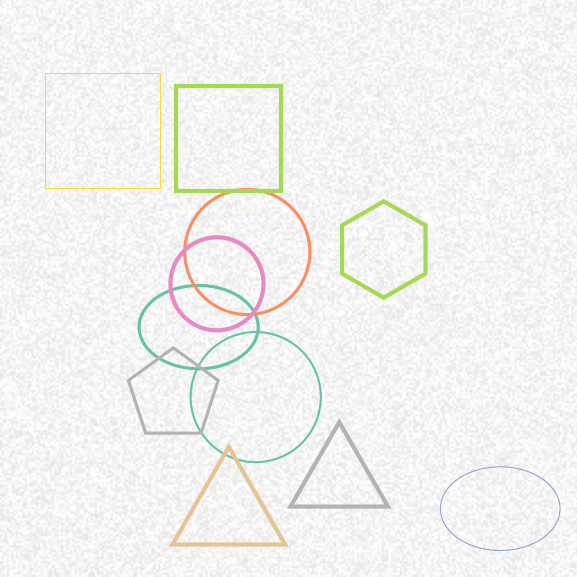[{"shape": "oval", "thickness": 1.5, "radius": 0.52, "center": [0.344, 0.433]}, {"shape": "circle", "thickness": 1, "radius": 0.56, "center": [0.443, 0.312]}, {"shape": "circle", "thickness": 1.5, "radius": 0.54, "center": [0.428, 0.563]}, {"shape": "oval", "thickness": 0.5, "radius": 0.52, "center": [0.866, 0.118]}, {"shape": "circle", "thickness": 2, "radius": 0.4, "center": [0.376, 0.508]}, {"shape": "hexagon", "thickness": 2, "radius": 0.42, "center": [0.665, 0.567]}, {"shape": "square", "thickness": 2, "radius": 0.46, "center": [0.395, 0.759]}, {"shape": "square", "thickness": 0.5, "radius": 0.5, "center": [0.177, 0.773]}, {"shape": "triangle", "thickness": 2, "radius": 0.56, "center": [0.396, 0.113]}, {"shape": "triangle", "thickness": 2, "radius": 0.49, "center": [0.587, 0.171]}, {"shape": "pentagon", "thickness": 1.5, "radius": 0.41, "center": [0.3, 0.315]}]